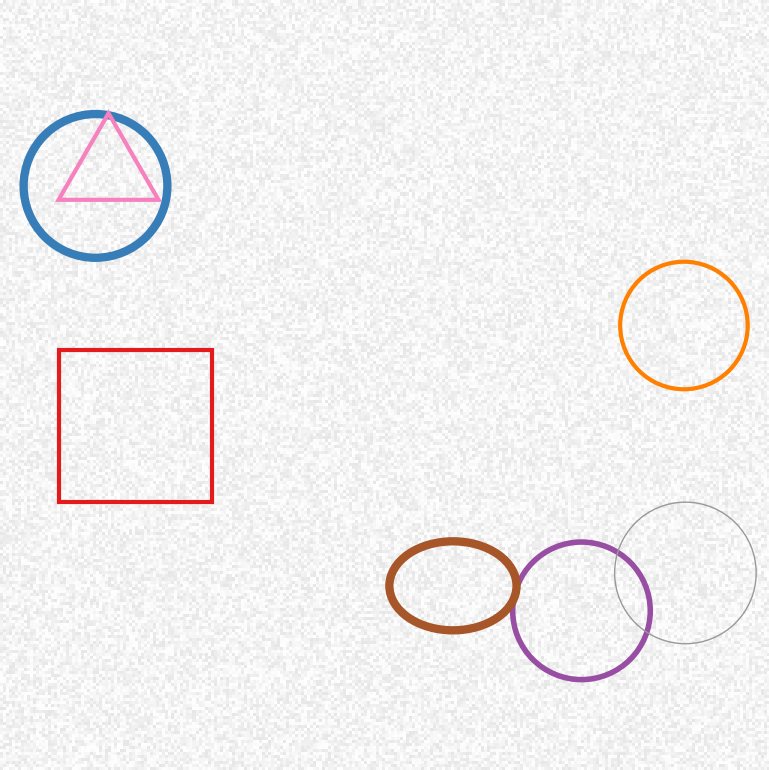[{"shape": "square", "thickness": 1.5, "radius": 0.5, "center": [0.176, 0.447]}, {"shape": "circle", "thickness": 3, "radius": 0.47, "center": [0.124, 0.759]}, {"shape": "circle", "thickness": 2, "radius": 0.45, "center": [0.755, 0.207]}, {"shape": "circle", "thickness": 1.5, "radius": 0.41, "center": [0.888, 0.577]}, {"shape": "oval", "thickness": 3, "radius": 0.41, "center": [0.588, 0.239]}, {"shape": "triangle", "thickness": 1.5, "radius": 0.37, "center": [0.141, 0.778]}, {"shape": "circle", "thickness": 0.5, "radius": 0.46, "center": [0.89, 0.256]}]